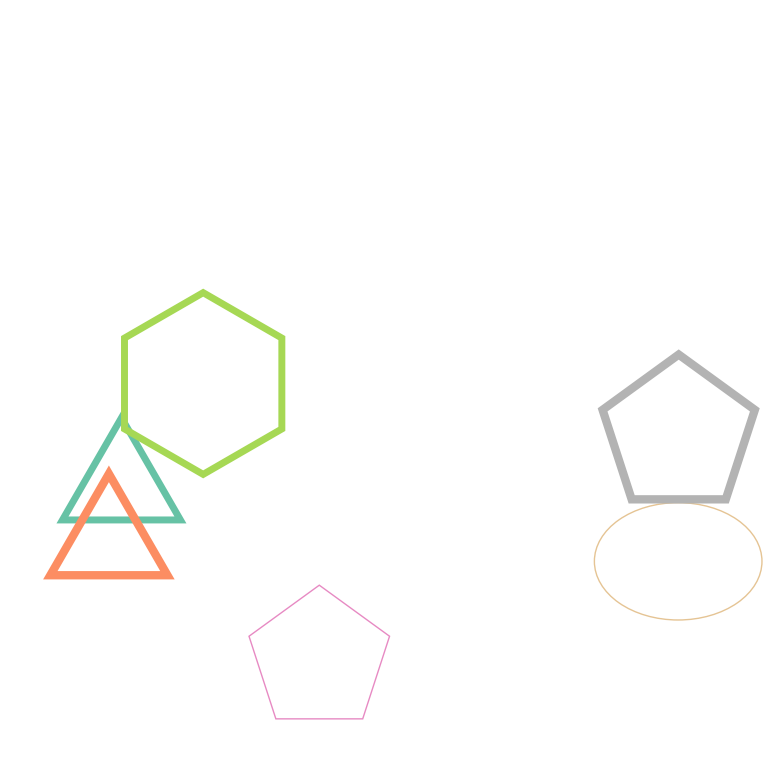[{"shape": "triangle", "thickness": 2.5, "radius": 0.44, "center": [0.158, 0.369]}, {"shape": "triangle", "thickness": 3, "radius": 0.44, "center": [0.141, 0.297]}, {"shape": "pentagon", "thickness": 0.5, "radius": 0.48, "center": [0.415, 0.144]}, {"shape": "hexagon", "thickness": 2.5, "radius": 0.59, "center": [0.264, 0.502]}, {"shape": "oval", "thickness": 0.5, "radius": 0.54, "center": [0.881, 0.271]}, {"shape": "pentagon", "thickness": 3, "radius": 0.52, "center": [0.881, 0.436]}]